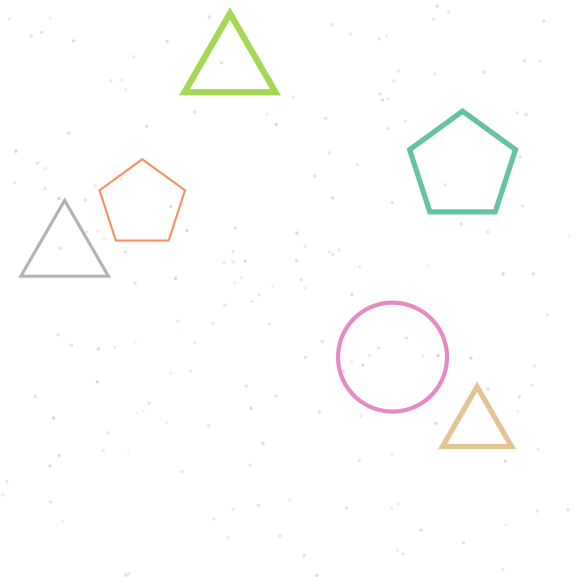[{"shape": "pentagon", "thickness": 2.5, "radius": 0.48, "center": [0.801, 0.71]}, {"shape": "pentagon", "thickness": 1, "radius": 0.39, "center": [0.246, 0.646]}, {"shape": "circle", "thickness": 2, "radius": 0.47, "center": [0.68, 0.381]}, {"shape": "triangle", "thickness": 3, "radius": 0.45, "center": [0.398, 0.885]}, {"shape": "triangle", "thickness": 2.5, "radius": 0.35, "center": [0.826, 0.26]}, {"shape": "triangle", "thickness": 1.5, "radius": 0.44, "center": [0.112, 0.565]}]